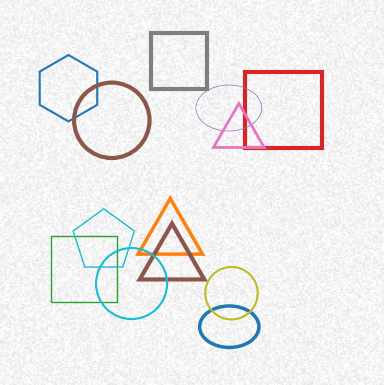[{"shape": "hexagon", "thickness": 1.5, "radius": 0.43, "center": [0.178, 0.771]}, {"shape": "oval", "thickness": 2.5, "radius": 0.39, "center": [0.596, 0.151]}, {"shape": "triangle", "thickness": 2.5, "radius": 0.48, "center": [0.442, 0.388]}, {"shape": "square", "thickness": 1, "radius": 0.43, "center": [0.218, 0.301]}, {"shape": "square", "thickness": 3, "radius": 0.5, "center": [0.736, 0.714]}, {"shape": "oval", "thickness": 0.5, "radius": 0.43, "center": [0.594, 0.719]}, {"shape": "triangle", "thickness": 3, "radius": 0.48, "center": [0.447, 0.323]}, {"shape": "circle", "thickness": 3, "radius": 0.49, "center": [0.29, 0.687]}, {"shape": "triangle", "thickness": 2, "radius": 0.38, "center": [0.62, 0.655]}, {"shape": "square", "thickness": 3, "radius": 0.37, "center": [0.465, 0.842]}, {"shape": "circle", "thickness": 1.5, "radius": 0.34, "center": [0.601, 0.238]}, {"shape": "circle", "thickness": 1.5, "radius": 0.46, "center": [0.342, 0.264]}, {"shape": "pentagon", "thickness": 1, "radius": 0.42, "center": [0.27, 0.374]}]